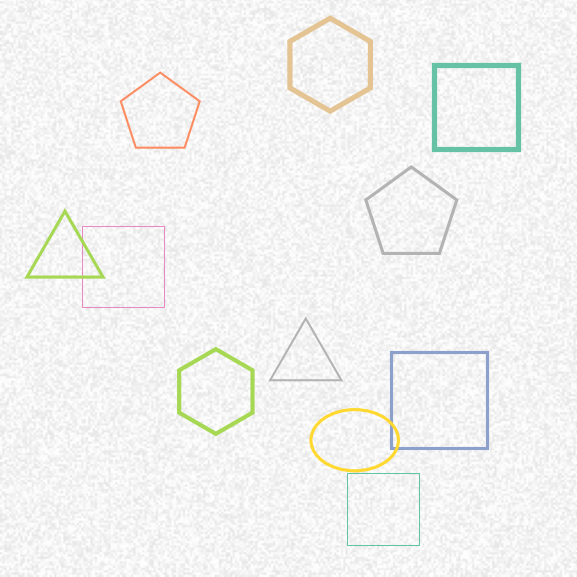[{"shape": "square", "thickness": 2.5, "radius": 0.36, "center": [0.825, 0.813]}, {"shape": "square", "thickness": 0.5, "radius": 0.31, "center": [0.664, 0.118]}, {"shape": "pentagon", "thickness": 1, "radius": 0.36, "center": [0.277, 0.802]}, {"shape": "square", "thickness": 1.5, "radius": 0.42, "center": [0.761, 0.306]}, {"shape": "square", "thickness": 0.5, "radius": 0.35, "center": [0.213, 0.538]}, {"shape": "hexagon", "thickness": 2, "radius": 0.37, "center": [0.374, 0.321]}, {"shape": "triangle", "thickness": 1.5, "radius": 0.38, "center": [0.112, 0.557]}, {"shape": "oval", "thickness": 1.5, "radius": 0.38, "center": [0.614, 0.237]}, {"shape": "hexagon", "thickness": 2.5, "radius": 0.4, "center": [0.572, 0.887]}, {"shape": "triangle", "thickness": 1, "radius": 0.36, "center": [0.529, 0.376]}, {"shape": "pentagon", "thickness": 1.5, "radius": 0.41, "center": [0.712, 0.627]}]